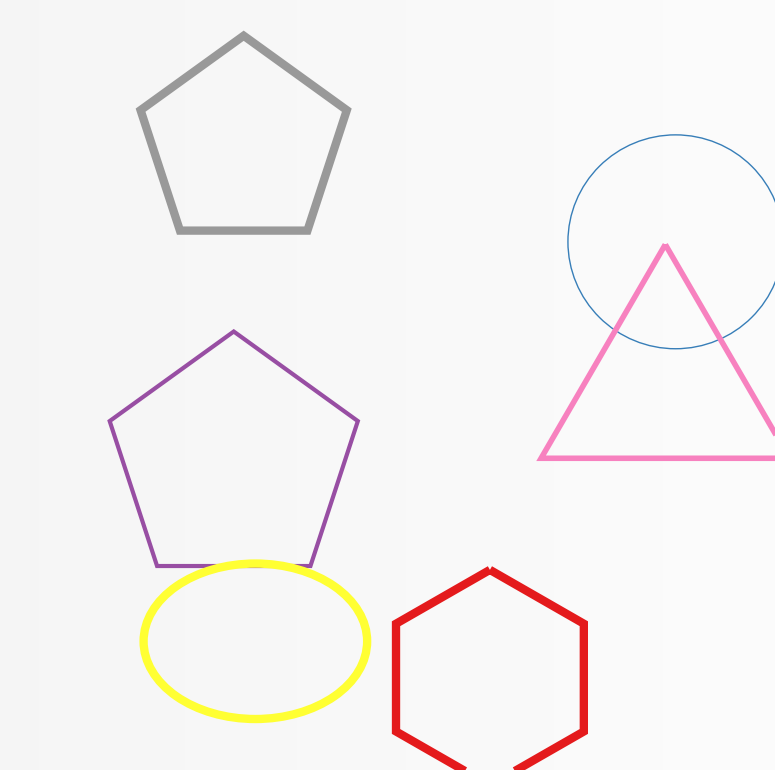[{"shape": "hexagon", "thickness": 3, "radius": 0.7, "center": [0.632, 0.12]}, {"shape": "circle", "thickness": 0.5, "radius": 0.69, "center": [0.872, 0.686]}, {"shape": "pentagon", "thickness": 1.5, "radius": 0.84, "center": [0.302, 0.401]}, {"shape": "oval", "thickness": 3, "radius": 0.72, "center": [0.33, 0.167]}, {"shape": "triangle", "thickness": 2, "radius": 0.93, "center": [0.858, 0.497]}, {"shape": "pentagon", "thickness": 3, "radius": 0.7, "center": [0.314, 0.814]}]